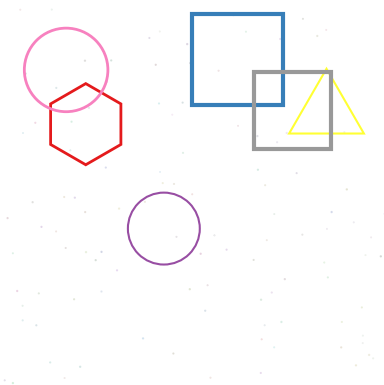[{"shape": "hexagon", "thickness": 2, "radius": 0.53, "center": [0.223, 0.677]}, {"shape": "square", "thickness": 3, "radius": 0.59, "center": [0.616, 0.847]}, {"shape": "circle", "thickness": 1.5, "radius": 0.47, "center": [0.426, 0.406]}, {"shape": "triangle", "thickness": 1.5, "radius": 0.56, "center": [0.848, 0.709]}, {"shape": "circle", "thickness": 2, "radius": 0.54, "center": [0.172, 0.818]}, {"shape": "square", "thickness": 3, "radius": 0.5, "center": [0.759, 0.714]}]